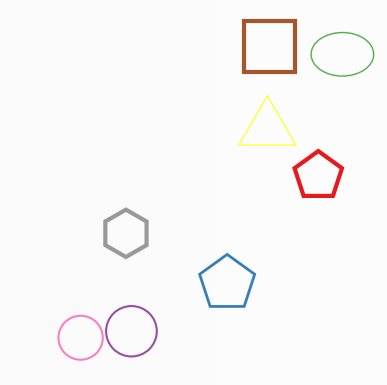[{"shape": "pentagon", "thickness": 3, "radius": 0.32, "center": [0.821, 0.543]}, {"shape": "pentagon", "thickness": 2, "radius": 0.37, "center": [0.586, 0.264]}, {"shape": "oval", "thickness": 1, "radius": 0.4, "center": [0.884, 0.859]}, {"shape": "circle", "thickness": 1.5, "radius": 0.33, "center": [0.339, 0.14]}, {"shape": "triangle", "thickness": 1, "radius": 0.43, "center": [0.69, 0.666]}, {"shape": "square", "thickness": 3, "radius": 0.33, "center": [0.696, 0.879]}, {"shape": "circle", "thickness": 1.5, "radius": 0.29, "center": [0.208, 0.123]}, {"shape": "hexagon", "thickness": 3, "radius": 0.31, "center": [0.325, 0.394]}]